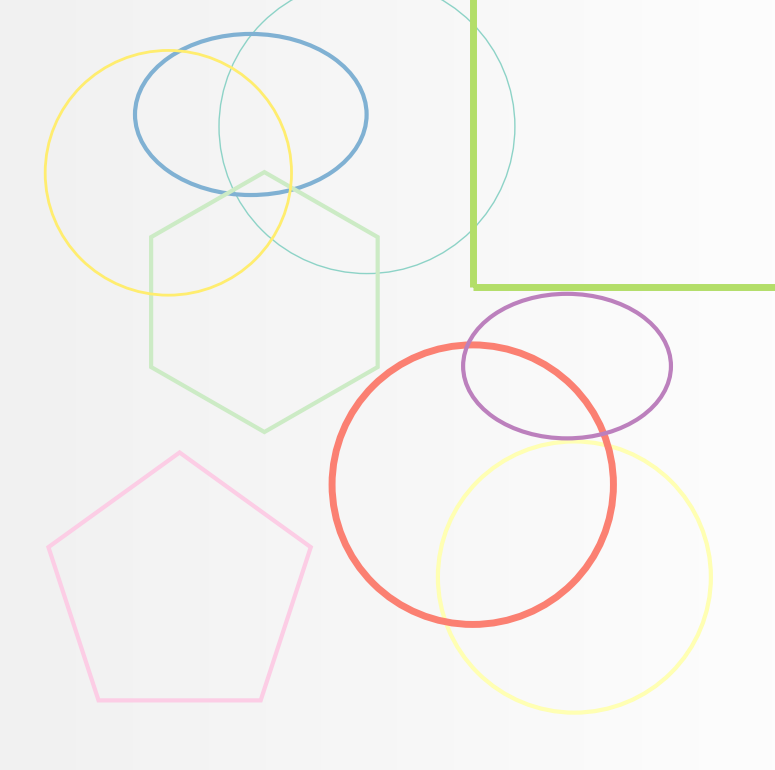[{"shape": "circle", "thickness": 0.5, "radius": 0.95, "center": [0.473, 0.836]}, {"shape": "circle", "thickness": 1.5, "radius": 0.88, "center": [0.741, 0.251]}, {"shape": "circle", "thickness": 2.5, "radius": 0.91, "center": [0.61, 0.371]}, {"shape": "oval", "thickness": 1.5, "radius": 0.75, "center": [0.324, 0.851]}, {"shape": "square", "thickness": 2.5, "radius": 1.0, "center": [0.809, 0.826]}, {"shape": "pentagon", "thickness": 1.5, "radius": 0.89, "center": [0.232, 0.234]}, {"shape": "oval", "thickness": 1.5, "radius": 0.67, "center": [0.732, 0.525]}, {"shape": "hexagon", "thickness": 1.5, "radius": 0.84, "center": [0.341, 0.608]}, {"shape": "circle", "thickness": 1, "radius": 0.79, "center": [0.217, 0.776]}]